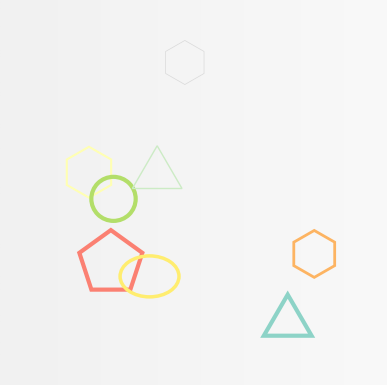[{"shape": "triangle", "thickness": 3, "radius": 0.36, "center": [0.742, 0.164]}, {"shape": "hexagon", "thickness": 1.5, "radius": 0.33, "center": [0.23, 0.553]}, {"shape": "pentagon", "thickness": 3, "radius": 0.43, "center": [0.286, 0.317]}, {"shape": "hexagon", "thickness": 2, "radius": 0.3, "center": [0.811, 0.34]}, {"shape": "circle", "thickness": 3, "radius": 0.29, "center": [0.293, 0.483]}, {"shape": "hexagon", "thickness": 0.5, "radius": 0.29, "center": [0.477, 0.838]}, {"shape": "triangle", "thickness": 1, "radius": 0.37, "center": [0.406, 0.547]}, {"shape": "oval", "thickness": 2.5, "radius": 0.38, "center": [0.386, 0.282]}]